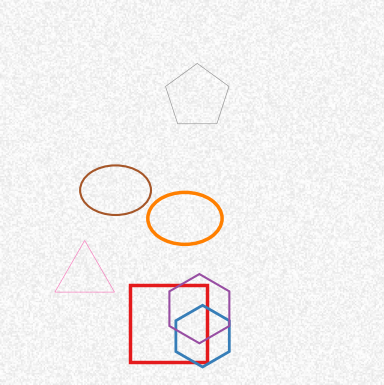[{"shape": "square", "thickness": 2.5, "radius": 0.5, "center": [0.437, 0.159]}, {"shape": "hexagon", "thickness": 2, "radius": 0.4, "center": [0.526, 0.127]}, {"shape": "hexagon", "thickness": 1.5, "radius": 0.45, "center": [0.518, 0.198]}, {"shape": "oval", "thickness": 2.5, "radius": 0.48, "center": [0.48, 0.433]}, {"shape": "oval", "thickness": 1.5, "radius": 0.46, "center": [0.3, 0.506]}, {"shape": "triangle", "thickness": 0.5, "radius": 0.45, "center": [0.22, 0.286]}, {"shape": "pentagon", "thickness": 0.5, "radius": 0.43, "center": [0.512, 0.749]}]